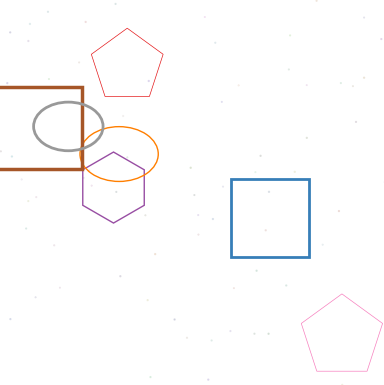[{"shape": "pentagon", "thickness": 0.5, "radius": 0.49, "center": [0.33, 0.829]}, {"shape": "square", "thickness": 2, "radius": 0.5, "center": [0.701, 0.434]}, {"shape": "hexagon", "thickness": 1, "radius": 0.46, "center": [0.295, 0.513]}, {"shape": "oval", "thickness": 1, "radius": 0.51, "center": [0.309, 0.6]}, {"shape": "square", "thickness": 2.5, "radius": 0.54, "center": [0.105, 0.667]}, {"shape": "pentagon", "thickness": 0.5, "radius": 0.56, "center": [0.888, 0.126]}, {"shape": "oval", "thickness": 2, "radius": 0.45, "center": [0.177, 0.672]}]